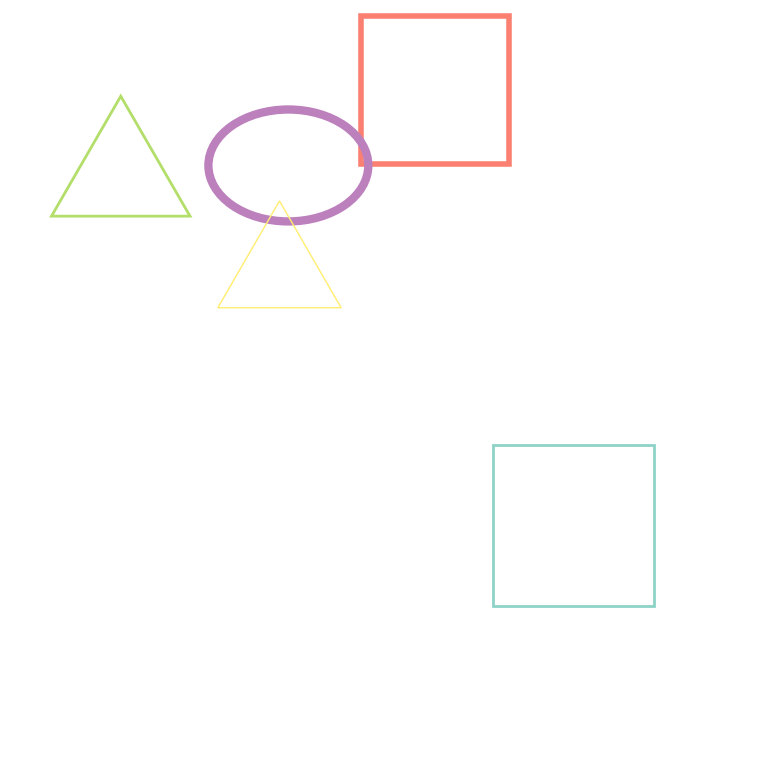[{"shape": "square", "thickness": 1, "radius": 0.52, "center": [0.745, 0.317]}, {"shape": "square", "thickness": 2, "radius": 0.48, "center": [0.564, 0.884]}, {"shape": "triangle", "thickness": 1, "radius": 0.52, "center": [0.157, 0.771]}, {"shape": "oval", "thickness": 3, "radius": 0.52, "center": [0.374, 0.785]}, {"shape": "triangle", "thickness": 0.5, "radius": 0.46, "center": [0.363, 0.647]}]